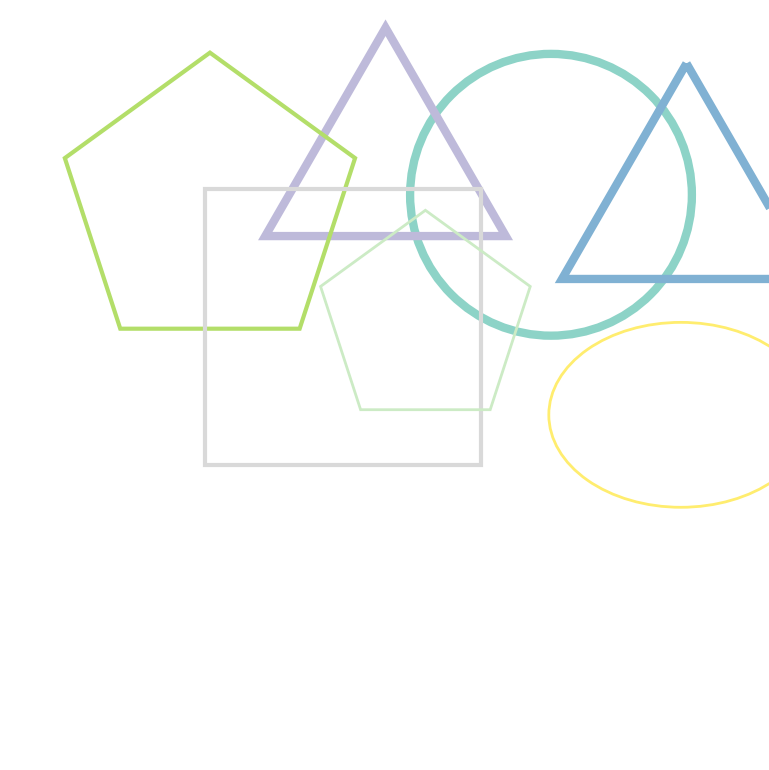[{"shape": "circle", "thickness": 3, "radius": 0.91, "center": [0.716, 0.747]}, {"shape": "triangle", "thickness": 3, "radius": 0.9, "center": [0.501, 0.784]}, {"shape": "triangle", "thickness": 3, "radius": 0.93, "center": [0.892, 0.731]}, {"shape": "pentagon", "thickness": 1.5, "radius": 0.99, "center": [0.273, 0.733]}, {"shape": "square", "thickness": 1.5, "radius": 0.9, "center": [0.445, 0.576]}, {"shape": "pentagon", "thickness": 1, "radius": 0.72, "center": [0.552, 0.584]}, {"shape": "oval", "thickness": 1, "radius": 0.86, "center": [0.884, 0.461]}]